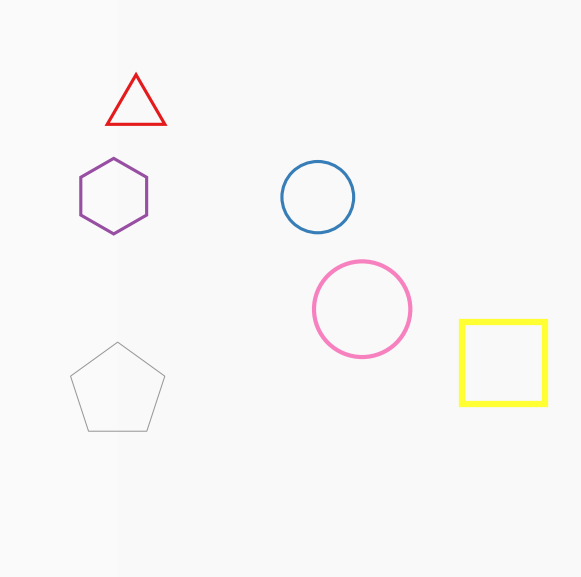[{"shape": "triangle", "thickness": 1.5, "radius": 0.29, "center": [0.234, 0.812]}, {"shape": "circle", "thickness": 1.5, "radius": 0.31, "center": [0.547, 0.658]}, {"shape": "hexagon", "thickness": 1.5, "radius": 0.33, "center": [0.196, 0.659]}, {"shape": "square", "thickness": 3, "radius": 0.35, "center": [0.866, 0.371]}, {"shape": "circle", "thickness": 2, "radius": 0.41, "center": [0.623, 0.464]}, {"shape": "pentagon", "thickness": 0.5, "radius": 0.43, "center": [0.202, 0.321]}]